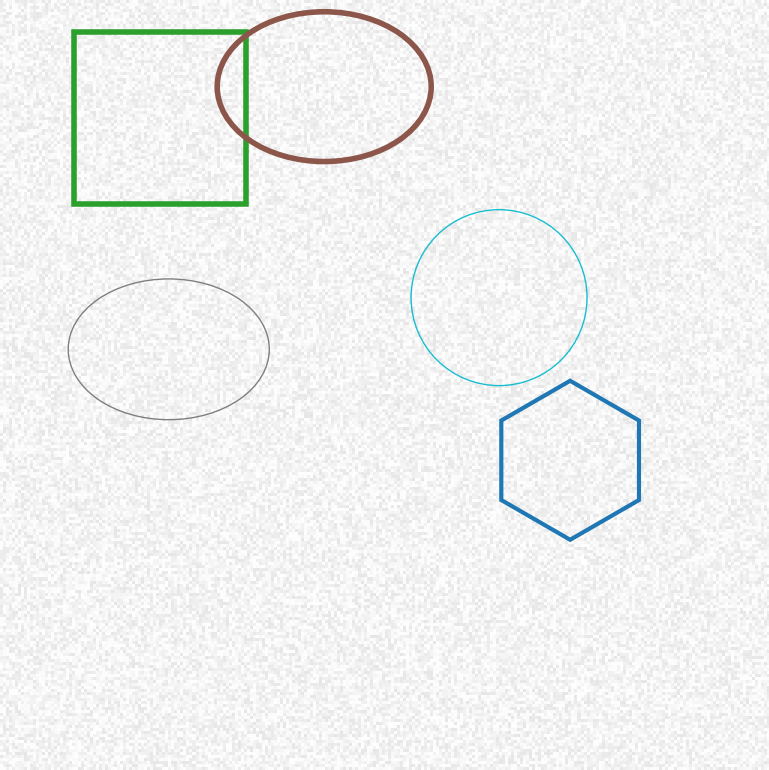[{"shape": "hexagon", "thickness": 1.5, "radius": 0.52, "center": [0.74, 0.402]}, {"shape": "square", "thickness": 2, "radius": 0.56, "center": [0.208, 0.847]}, {"shape": "oval", "thickness": 2, "radius": 0.69, "center": [0.421, 0.887]}, {"shape": "oval", "thickness": 0.5, "radius": 0.65, "center": [0.219, 0.546]}, {"shape": "circle", "thickness": 0.5, "radius": 0.57, "center": [0.648, 0.613]}]